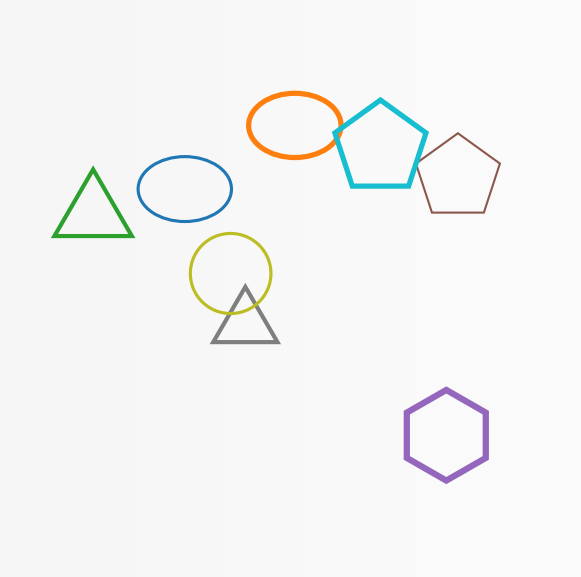[{"shape": "oval", "thickness": 1.5, "radius": 0.4, "center": [0.318, 0.672]}, {"shape": "oval", "thickness": 2.5, "radius": 0.4, "center": [0.507, 0.782]}, {"shape": "triangle", "thickness": 2, "radius": 0.38, "center": [0.16, 0.629]}, {"shape": "hexagon", "thickness": 3, "radius": 0.39, "center": [0.768, 0.245]}, {"shape": "pentagon", "thickness": 1, "radius": 0.38, "center": [0.788, 0.692]}, {"shape": "triangle", "thickness": 2, "radius": 0.32, "center": [0.422, 0.439]}, {"shape": "circle", "thickness": 1.5, "radius": 0.35, "center": [0.397, 0.526]}, {"shape": "pentagon", "thickness": 2.5, "radius": 0.41, "center": [0.655, 0.744]}]